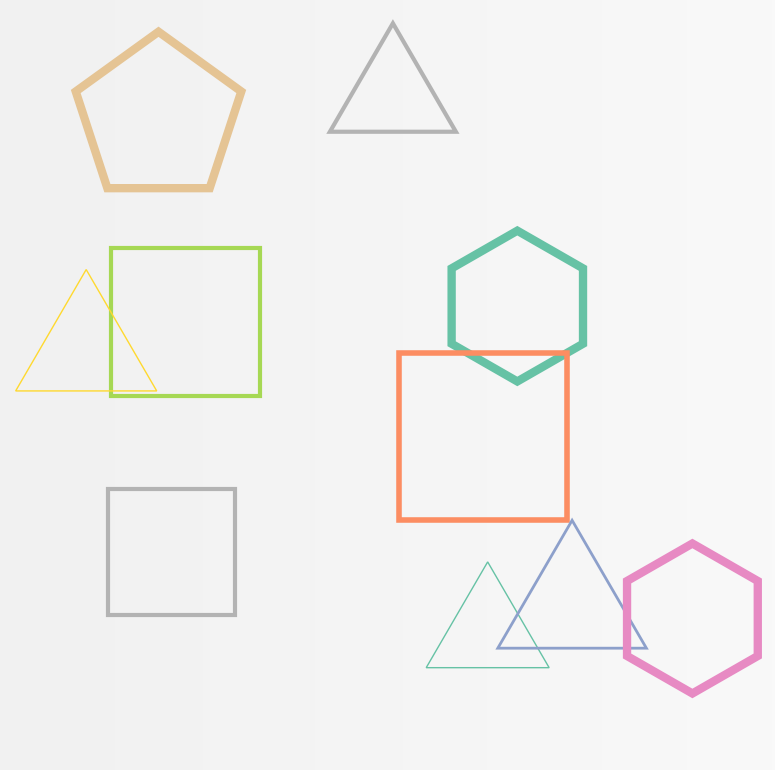[{"shape": "hexagon", "thickness": 3, "radius": 0.49, "center": [0.668, 0.603]}, {"shape": "triangle", "thickness": 0.5, "radius": 0.46, "center": [0.629, 0.179]}, {"shape": "square", "thickness": 2, "radius": 0.54, "center": [0.623, 0.433]}, {"shape": "triangle", "thickness": 1, "radius": 0.55, "center": [0.738, 0.214]}, {"shape": "hexagon", "thickness": 3, "radius": 0.49, "center": [0.893, 0.197]}, {"shape": "square", "thickness": 1.5, "radius": 0.48, "center": [0.239, 0.582]}, {"shape": "triangle", "thickness": 0.5, "radius": 0.53, "center": [0.111, 0.545]}, {"shape": "pentagon", "thickness": 3, "radius": 0.56, "center": [0.205, 0.846]}, {"shape": "triangle", "thickness": 1.5, "radius": 0.47, "center": [0.507, 0.876]}, {"shape": "square", "thickness": 1.5, "radius": 0.41, "center": [0.221, 0.283]}]